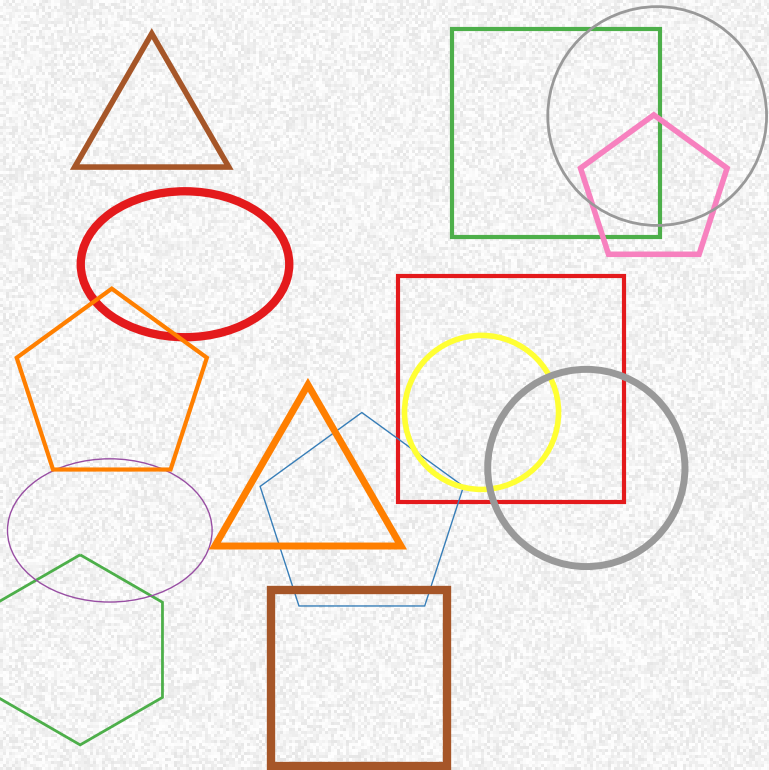[{"shape": "oval", "thickness": 3, "radius": 0.68, "center": [0.24, 0.657]}, {"shape": "square", "thickness": 1.5, "radius": 0.73, "center": [0.664, 0.495]}, {"shape": "pentagon", "thickness": 0.5, "radius": 0.69, "center": [0.47, 0.325]}, {"shape": "square", "thickness": 1.5, "radius": 0.68, "center": [0.722, 0.827]}, {"shape": "hexagon", "thickness": 1, "radius": 0.62, "center": [0.104, 0.156]}, {"shape": "oval", "thickness": 0.5, "radius": 0.66, "center": [0.143, 0.311]}, {"shape": "triangle", "thickness": 2.5, "radius": 0.7, "center": [0.4, 0.361]}, {"shape": "pentagon", "thickness": 1.5, "radius": 0.65, "center": [0.145, 0.495]}, {"shape": "circle", "thickness": 2, "radius": 0.5, "center": [0.625, 0.464]}, {"shape": "square", "thickness": 3, "radius": 0.57, "center": [0.467, 0.119]}, {"shape": "triangle", "thickness": 2, "radius": 0.58, "center": [0.197, 0.841]}, {"shape": "pentagon", "thickness": 2, "radius": 0.5, "center": [0.849, 0.751]}, {"shape": "circle", "thickness": 1, "radius": 0.71, "center": [0.853, 0.849]}, {"shape": "circle", "thickness": 2.5, "radius": 0.64, "center": [0.761, 0.392]}]